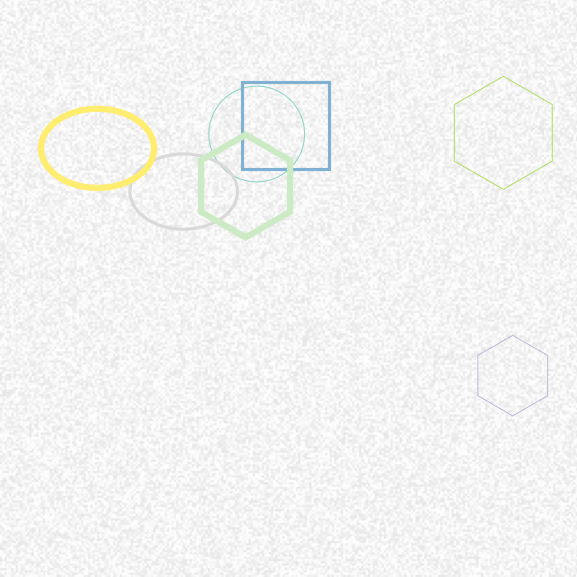[{"shape": "circle", "thickness": 0.5, "radius": 0.41, "center": [0.444, 0.767]}, {"shape": "hexagon", "thickness": 0.5, "radius": 0.35, "center": [0.888, 0.349]}, {"shape": "square", "thickness": 1.5, "radius": 0.37, "center": [0.495, 0.782]}, {"shape": "hexagon", "thickness": 0.5, "radius": 0.49, "center": [0.872, 0.769]}, {"shape": "oval", "thickness": 1.5, "radius": 0.47, "center": [0.318, 0.667]}, {"shape": "hexagon", "thickness": 3, "radius": 0.44, "center": [0.425, 0.677]}, {"shape": "oval", "thickness": 3, "radius": 0.49, "center": [0.169, 0.742]}]